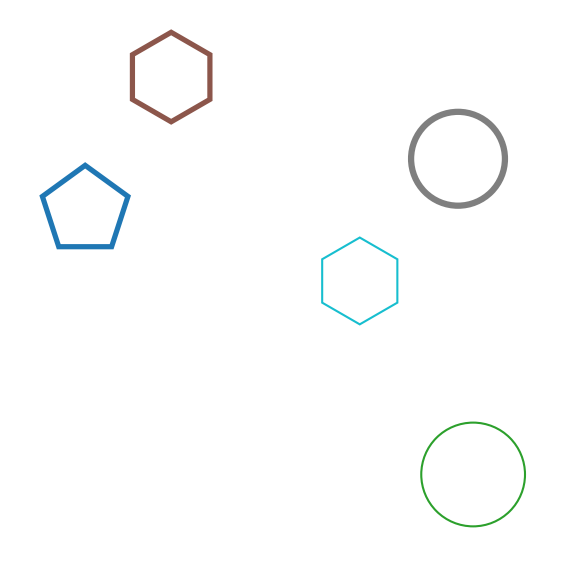[{"shape": "pentagon", "thickness": 2.5, "radius": 0.39, "center": [0.147, 0.635]}, {"shape": "circle", "thickness": 1, "radius": 0.45, "center": [0.819, 0.178]}, {"shape": "hexagon", "thickness": 2.5, "radius": 0.39, "center": [0.296, 0.866]}, {"shape": "circle", "thickness": 3, "radius": 0.41, "center": [0.793, 0.724]}, {"shape": "hexagon", "thickness": 1, "radius": 0.38, "center": [0.623, 0.513]}]